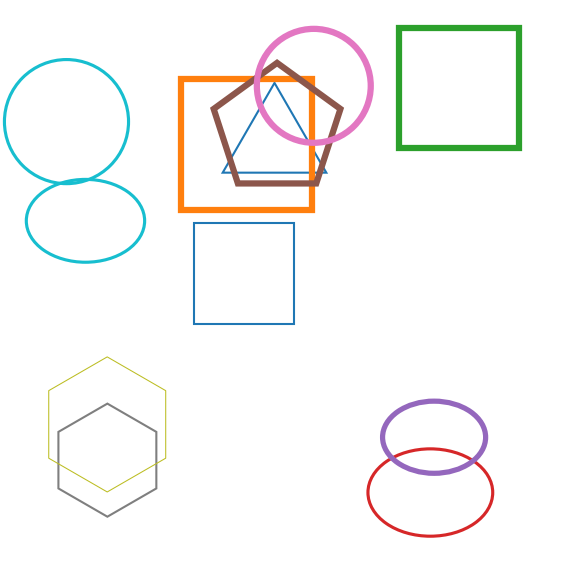[{"shape": "triangle", "thickness": 1, "radius": 0.52, "center": [0.475, 0.752]}, {"shape": "square", "thickness": 1, "radius": 0.43, "center": [0.423, 0.526]}, {"shape": "square", "thickness": 3, "radius": 0.57, "center": [0.427, 0.748]}, {"shape": "square", "thickness": 3, "radius": 0.52, "center": [0.796, 0.847]}, {"shape": "oval", "thickness": 1.5, "radius": 0.54, "center": [0.745, 0.146]}, {"shape": "oval", "thickness": 2.5, "radius": 0.45, "center": [0.752, 0.242]}, {"shape": "pentagon", "thickness": 3, "radius": 0.58, "center": [0.48, 0.775]}, {"shape": "circle", "thickness": 3, "radius": 0.49, "center": [0.543, 0.851]}, {"shape": "hexagon", "thickness": 1, "radius": 0.49, "center": [0.186, 0.202]}, {"shape": "hexagon", "thickness": 0.5, "radius": 0.58, "center": [0.186, 0.264]}, {"shape": "circle", "thickness": 1.5, "radius": 0.54, "center": [0.115, 0.789]}, {"shape": "oval", "thickness": 1.5, "radius": 0.51, "center": [0.148, 0.617]}]